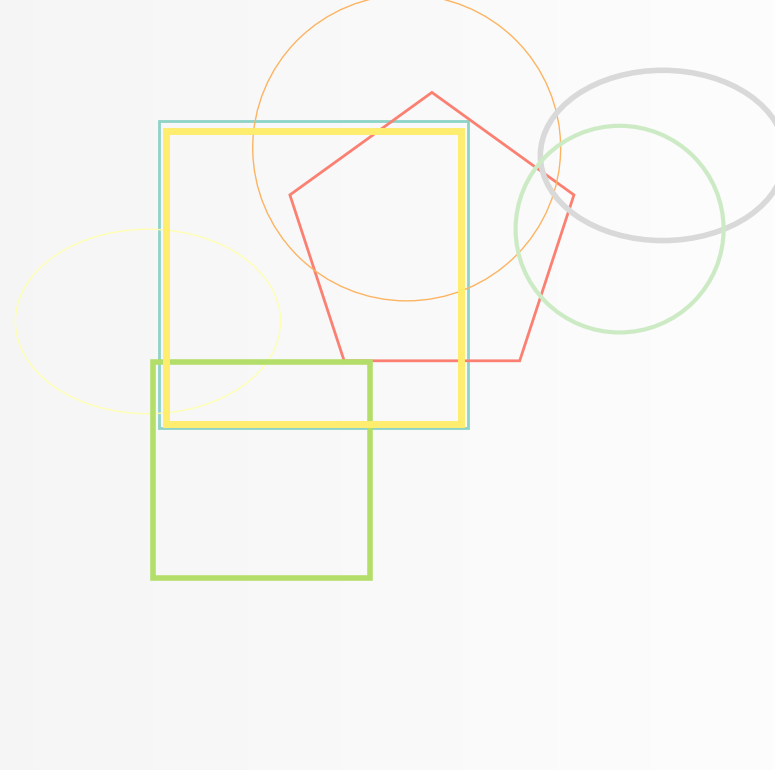[{"shape": "square", "thickness": 1, "radius": 1.0, "center": [0.405, 0.644]}, {"shape": "oval", "thickness": 0.5, "radius": 0.86, "center": [0.191, 0.583]}, {"shape": "pentagon", "thickness": 1, "radius": 0.96, "center": [0.557, 0.687]}, {"shape": "circle", "thickness": 0.5, "radius": 0.99, "center": [0.525, 0.808]}, {"shape": "square", "thickness": 2, "radius": 0.7, "center": [0.337, 0.389]}, {"shape": "oval", "thickness": 2, "radius": 0.79, "center": [0.855, 0.798]}, {"shape": "circle", "thickness": 1.5, "radius": 0.67, "center": [0.799, 0.702]}, {"shape": "square", "thickness": 2.5, "radius": 0.95, "center": [0.404, 0.64]}]